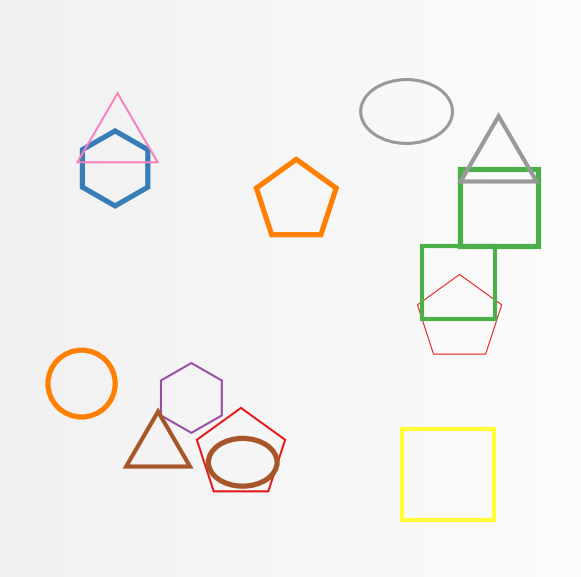[{"shape": "pentagon", "thickness": 0.5, "radius": 0.38, "center": [0.791, 0.448]}, {"shape": "pentagon", "thickness": 1, "radius": 0.4, "center": [0.415, 0.213]}, {"shape": "hexagon", "thickness": 2.5, "radius": 0.32, "center": [0.198, 0.707]}, {"shape": "square", "thickness": 2, "radius": 0.32, "center": [0.789, 0.51]}, {"shape": "square", "thickness": 2.5, "radius": 0.33, "center": [0.858, 0.64]}, {"shape": "hexagon", "thickness": 1, "radius": 0.3, "center": [0.329, 0.31]}, {"shape": "circle", "thickness": 2.5, "radius": 0.29, "center": [0.14, 0.335]}, {"shape": "pentagon", "thickness": 2.5, "radius": 0.36, "center": [0.51, 0.651]}, {"shape": "square", "thickness": 2, "radius": 0.39, "center": [0.771, 0.178]}, {"shape": "oval", "thickness": 2.5, "radius": 0.3, "center": [0.418, 0.199]}, {"shape": "triangle", "thickness": 2, "radius": 0.32, "center": [0.272, 0.223]}, {"shape": "triangle", "thickness": 1, "radius": 0.4, "center": [0.202, 0.758]}, {"shape": "triangle", "thickness": 2, "radius": 0.38, "center": [0.858, 0.723]}, {"shape": "oval", "thickness": 1.5, "radius": 0.39, "center": [0.7, 0.806]}]